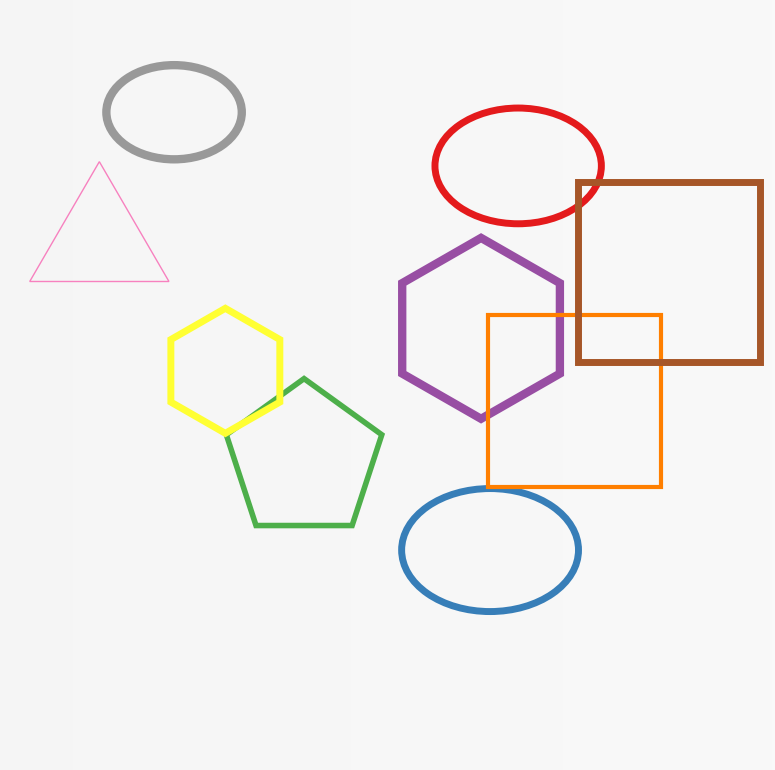[{"shape": "oval", "thickness": 2.5, "radius": 0.54, "center": [0.669, 0.785]}, {"shape": "oval", "thickness": 2.5, "radius": 0.57, "center": [0.632, 0.286]}, {"shape": "pentagon", "thickness": 2, "radius": 0.53, "center": [0.392, 0.403]}, {"shape": "hexagon", "thickness": 3, "radius": 0.59, "center": [0.621, 0.574]}, {"shape": "square", "thickness": 1.5, "radius": 0.56, "center": [0.741, 0.479]}, {"shape": "hexagon", "thickness": 2.5, "radius": 0.41, "center": [0.291, 0.518]}, {"shape": "square", "thickness": 2.5, "radius": 0.59, "center": [0.863, 0.647]}, {"shape": "triangle", "thickness": 0.5, "radius": 0.52, "center": [0.128, 0.686]}, {"shape": "oval", "thickness": 3, "radius": 0.44, "center": [0.225, 0.854]}]